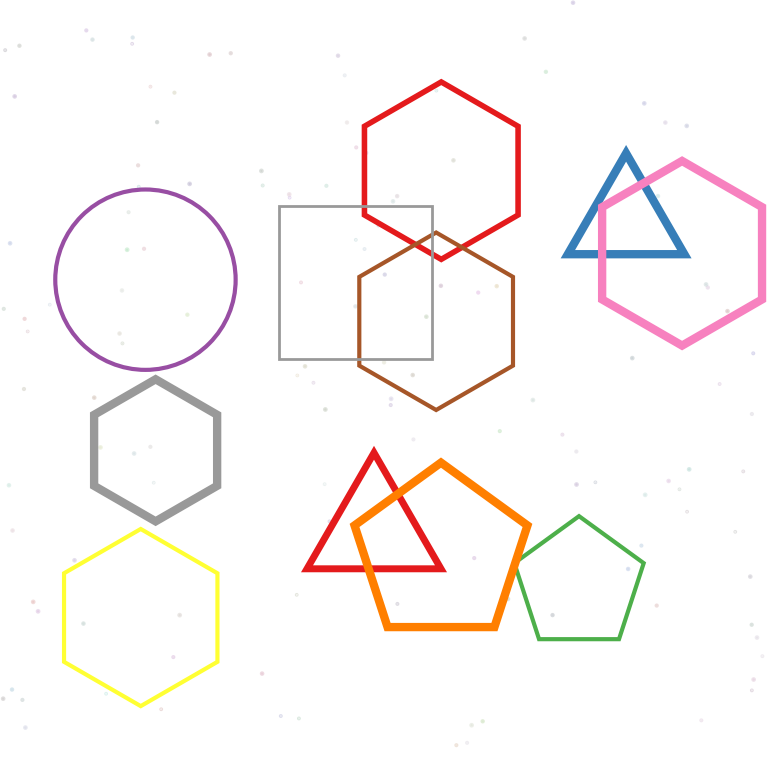[{"shape": "triangle", "thickness": 2.5, "radius": 0.5, "center": [0.486, 0.312]}, {"shape": "hexagon", "thickness": 2, "radius": 0.58, "center": [0.573, 0.778]}, {"shape": "triangle", "thickness": 3, "radius": 0.44, "center": [0.813, 0.714]}, {"shape": "pentagon", "thickness": 1.5, "radius": 0.44, "center": [0.752, 0.241]}, {"shape": "circle", "thickness": 1.5, "radius": 0.59, "center": [0.189, 0.637]}, {"shape": "pentagon", "thickness": 3, "radius": 0.59, "center": [0.573, 0.281]}, {"shape": "hexagon", "thickness": 1.5, "radius": 0.58, "center": [0.183, 0.198]}, {"shape": "hexagon", "thickness": 1.5, "radius": 0.58, "center": [0.566, 0.583]}, {"shape": "hexagon", "thickness": 3, "radius": 0.6, "center": [0.886, 0.671]}, {"shape": "hexagon", "thickness": 3, "radius": 0.46, "center": [0.202, 0.415]}, {"shape": "square", "thickness": 1, "radius": 0.5, "center": [0.462, 0.633]}]